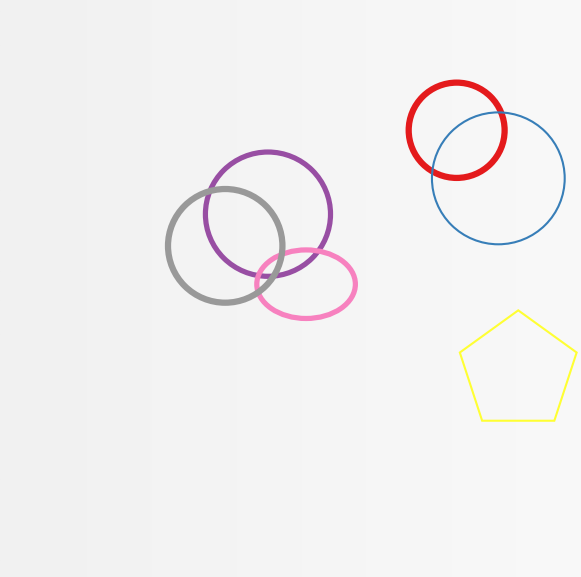[{"shape": "circle", "thickness": 3, "radius": 0.41, "center": [0.786, 0.774]}, {"shape": "circle", "thickness": 1, "radius": 0.57, "center": [0.857, 0.69]}, {"shape": "circle", "thickness": 2.5, "radius": 0.54, "center": [0.461, 0.628]}, {"shape": "pentagon", "thickness": 1, "radius": 0.53, "center": [0.892, 0.356]}, {"shape": "oval", "thickness": 2.5, "radius": 0.42, "center": [0.527, 0.507]}, {"shape": "circle", "thickness": 3, "radius": 0.49, "center": [0.387, 0.573]}]